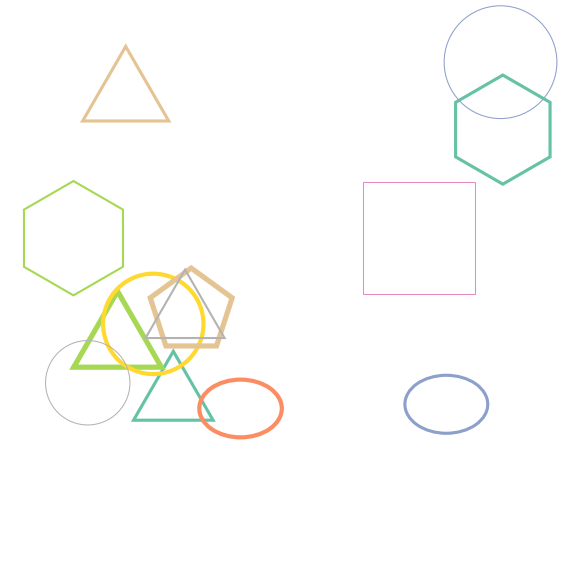[{"shape": "hexagon", "thickness": 1.5, "radius": 0.47, "center": [0.871, 0.775]}, {"shape": "triangle", "thickness": 1.5, "radius": 0.4, "center": [0.3, 0.311]}, {"shape": "oval", "thickness": 2, "radius": 0.36, "center": [0.417, 0.292]}, {"shape": "oval", "thickness": 1.5, "radius": 0.36, "center": [0.773, 0.299]}, {"shape": "circle", "thickness": 0.5, "radius": 0.49, "center": [0.867, 0.891]}, {"shape": "square", "thickness": 0.5, "radius": 0.48, "center": [0.725, 0.588]}, {"shape": "triangle", "thickness": 2.5, "radius": 0.44, "center": [0.204, 0.407]}, {"shape": "hexagon", "thickness": 1, "radius": 0.49, "center": [0.127, 0.587]}, {"shape": "circle", "thickness": 2, "radius": 0.43, "center": [0.265, 0.438]}, {"shape": "pentagon", "thickness": 2.5, "radius": 0.37, "center": [0.331, 0.46]}, {"shape": "triangle", "thickness": 1.5, "radius": 0.43, "center": [0.218, 0.833]}, {"shape": "triangle", "thickness": 1, "radius": 0.39, "center": [0.32, 0.453]}, {"shape": "circle", "thickness": 0.5, "radius": 0.37, "center": [0.152, 0.336]}]